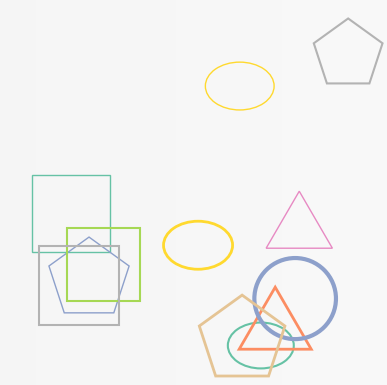[{"shape": "oval", "thickness": 1.5, "radius": 0.43, "center": [0.673, 0.103]}, {"shape": "square", "thickness": 1, "radius": 0.5, "center": [0.182, 0.445]}, {"shape": "triangle", "thickness": 2, "radius": 0.54, "center": [0.71, 0.147]}, {"shape": "circle", "thickness": 3, "radius": 0.53, "center": [0.762, 0.224]}, {"shape": "pentagon", "thickness": 1, "radius": 0.54, "center": [0.23, 0.275]}, {"shape": "triangle", "thickness": 1, "radius": 0.49, "center": [0.772, 0.405]}, {"shape": "square", "thickness": 1.5, "radius": 0.47, "center": [0.268, 0.313]}, {"shape": "oval", "thickness": 1, "radius": 0.44, "center": [0.619, 0.777]}, {"shape": "oval", "thickness": 2, "radius": 0.45, "center": [0.511, 0.363]}, {"shape": "pentagon", "thickness": 2, "radius": 0.58, "center": [0.625, 0.117]}, {"shape": "pentagon", "thickness": 1.5, "radius": 0.47, "center": [0.898, 0.859]}, {"shape": "square", "thickness": 1.5, "radius": 0.52, "center": [0.204, 0.259]}]